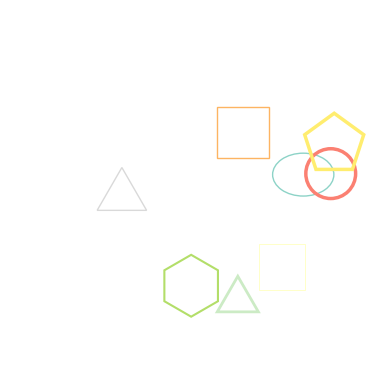[{"shape": "oval", "thickness": 1, "radius": 0.4, "center": [0.788, 0.546]}, {"shape": "square", "thickness": 0.5, "radius": 0.3, "center": [0.733, 0.307]}, {"shape": "circle", "thickness": 2.5, "radius": 0.32, "center": [0.859, 0.549]}, {"shape": "square", "thickness": 1, "radius": 0.33, "center": [0.631, 0.657]}, {"shape": "hexagon", "thickness": 1.5, "radius": 0.4, "center": [0.497, 0.258]}, {"shape": "triangle", "thickness": 1, "radius": 0.37, "center": [0.317, 0.491]}, {"shape": "triangle", "thickness": 2, "radius": 0.31, "center": [0.618, 0.221]}, {"shape": "pentagon", "thickness": 2.5, "radius": 0.4, "center": [0.868, 0.625]}]